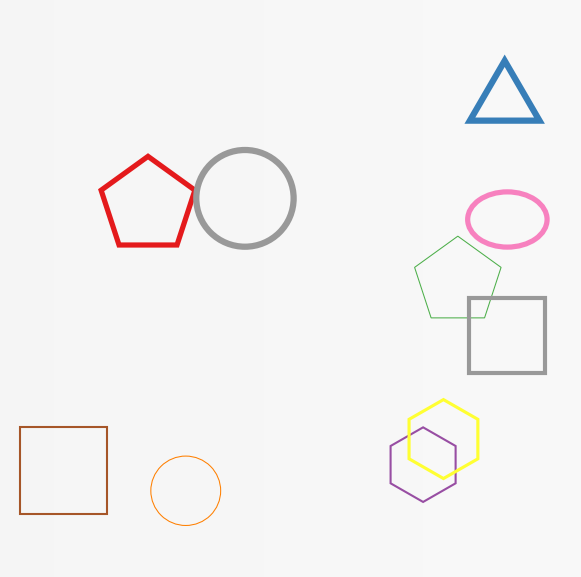[{"shape": "pentagon", "thickness": 2.5, "radius": 0.42, "center": [0.255, 0.644]}, {"shape": "triangle", "thickness": 3, "radius": 0.35, "center": [0.868, 0.825]}, {"shape": "pentagon", "thickness": 0.5, "radius": 0.39, "center": [0.788, 0.512]}, {"shape": "hexagon", "thickness": 1, "radius": 0.32, "center": [0.728, 0.195]}, {"shape": "circle", "thickness": 0.5, "radius": 0.3, "center": [0.32, 0.149]}, {"shape": "hexagon", "thickness": 1.5, "radius": 0.34, "center": [0.763, 0.239]}, {"shape": "square", "thickness": 1, "radius": 0.38, "center": [0.109, 0.185]}, {"shape": "oval", "thickness": 2.5, "radius": 0.34, "center": [0.873, 0.619]}, {"shape": "square", "thickness": 2, "radius": 0.33, "center": [0.872, 0.418]}, {"shape": "circle", "thickness": 3, "radius": 0.42, "center": [0.421, 0.656]}]